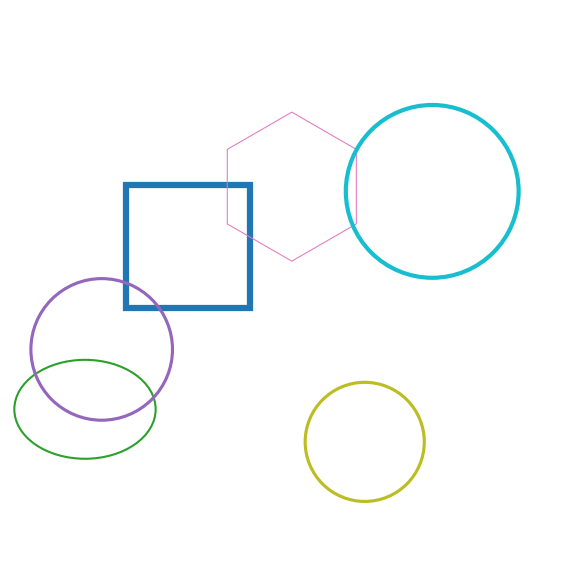[{"shape": "square", "thickness": 3, "radius": 0.53, "center": [0.325, 0.572]}, {"shape": "oval", "thickness": 1, "radius": 0.61, "center": [0.147, 0.29]}, {"shape": "circle", "thickness": 1.5, "radius": 0.61, "center": [0.176, 0.394]}, {"shape": "hexagon", "thickness": 0.5, "radius": 0.65, "center": [0.505, 0.676]}, {"shape": "circle", "thickness": 1.5, "radius": 0.52, "center": [0.632, 0.234]}, {"shape": "circle", "thickness": 2, "radius": 0.75, "center": [0.748, 0.668]}]